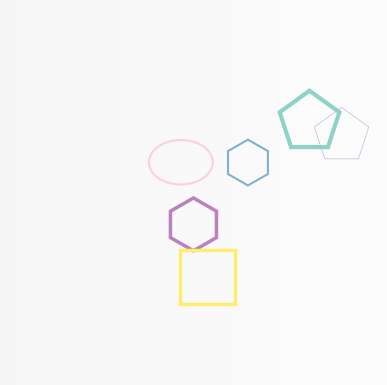[{"shape": "pentagon", "thickness": 3, "radius": 0.4, "center": [0.799, 0.683]}, {"shape": "pentagon", "thickness": 0.5, "radius": 0.37, "center": [0.881, 0.647]}, {"shape": "hexagon", "thickness": 1.5, "radius": 0.3, "center": [0.64, 0.578]}, {"shape": "oval", "thickness": 1.5, "radius": 0.41, "center": [0.467, 0.579]}, {"shape": "hexagon", "thickness": 2.5, "radius": 0.34, "center": [0.499, 0.417]}, {"shape": "square", "thickness": 2.5, "radius": 0.35, "center": [0.536, 0.28]}]